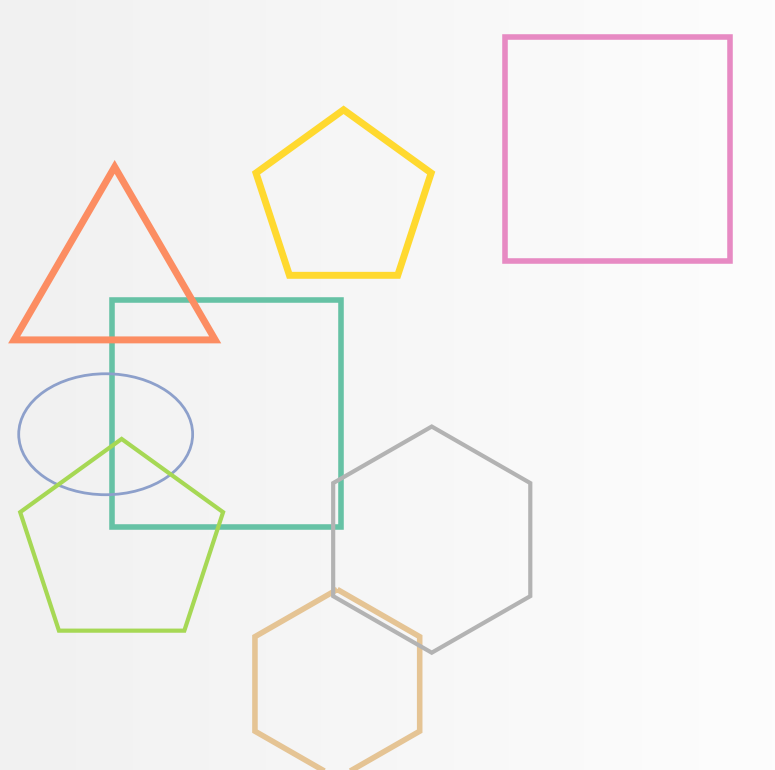[{"shape": "square", "thickness": 2, "radius": 0.74, "center": [0.292, 0.463]}, {"shape": "triangle", "thickness": 2.5, "radius": 0.75, "center": [0.148, 0.633]}, {"shape": "oval", "thickness": 1, "radius": 0.56, "center": [0.136, 0.436]}, {"shape": "square", "thickness": 2, "radius": 0.73, "center": [0.797, 0.806]}, {"shape": "pentagon", "thickness": 1.5, "radius": 0.69, "center": [0.157, 0.292]}, {"shape": "pentagon", "thickness": 2.5, "radius": 0.59, "center": [0.443, 0.739]}, {"shape": "hexagon", "thickness": 2, "radius": 0.61, "center": [0.435, 0.112]}, {"shape": "hexagon", "thickness": 1.5, "radius": 0.73, "center": [0.557, 0.299]}]